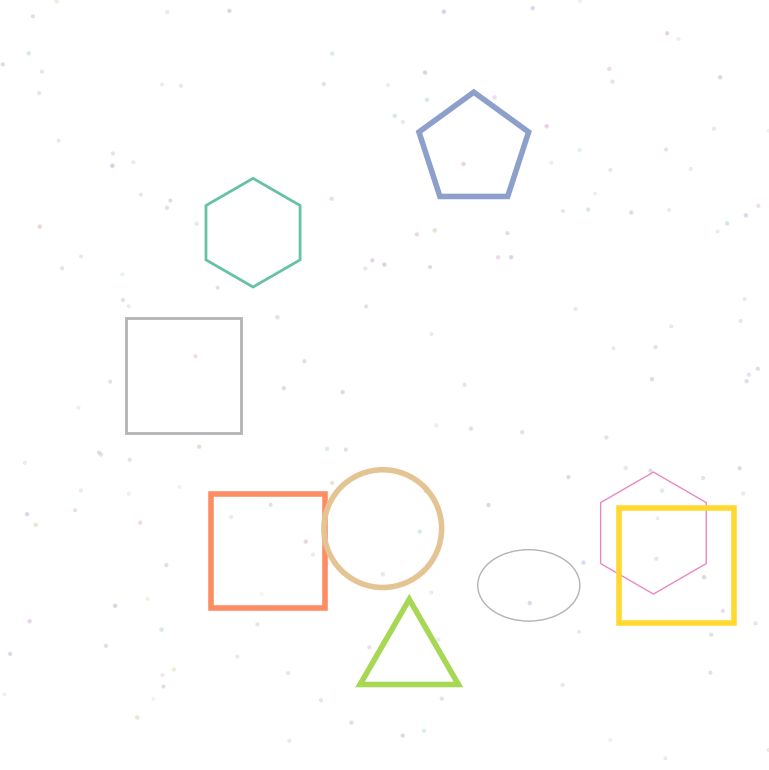[{"shape": "hexagon", "thickness": 1, "radius": 0.35, "center": [0.329, 0.698]}, {"shape": "square", "thickness": 2, "radius": 0.37, "center": [0.348, 0.285]}, {"shape": "pentagon", "thickness": 2, "radius": 0.37, "center": [0.615, 0.805]}, {"shape": "hexagon", "thickness": 0.5, "radius": 0.4, "center": [0.849, 0.308]}, {"shape": "triangle", "thickness": 2, "radius": 0.37, "center": [0.531, 0.148]}, {"shape": "square", "thickness": 2, "radius": 0.37, "center": [0.878, 0.266]}, {"shape": "circle", "thickness": 2, "radius": 0.38, "center": [0.497, 0.313]}, {"shape": "square", "thickness": 1, "radius": 0.37, "center": [0.238, 0.512]}, {"shape": "oval", "thickness": 0.5, "radius": 0.33, "center": [0.687, 0.24]}]